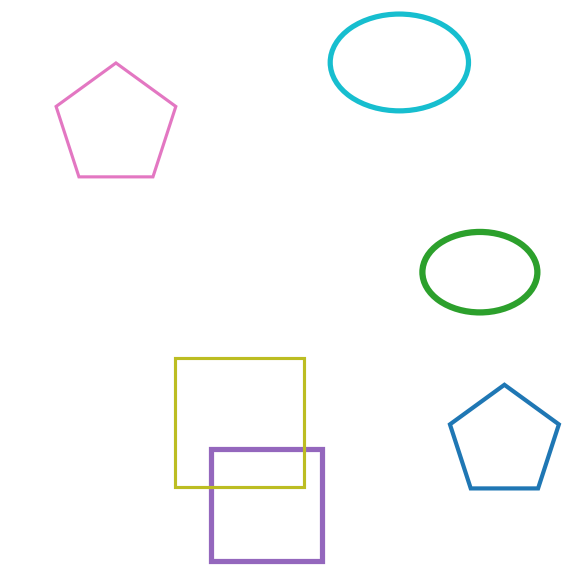[{"shape": "pentagon", "thickness": 2, "radius": 0.5, "center": [0.873, 0.234]}, {"shape": "oval", "thickness": 3, "radius": 0.5, "center": [0.831, 0.528]}, {"shape": "square", "thickness": 2.5, "radius": 0.48, "center": [0.461, 0.125]}, {"shape": "pentagon", "thickness": 1.5, "radius": 0.55, "center": [0.201, 0.781]}, {"shape": "square", "thickness": 1.5, "radius": 0.56, "center": [0.414, 0.267]}, {"shape": "oval", "thickness": 2.5, "radius": 0.6, "center": [0.692, 0.891]}]